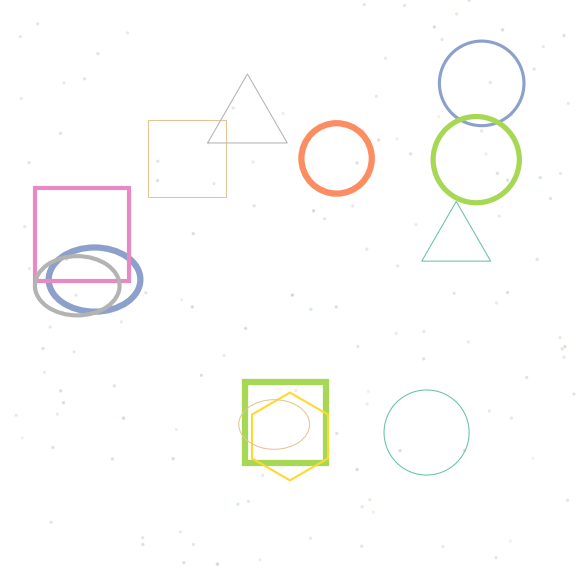[{"shape": "triangle", "thickness": 0.5, "radius": 0.34, "center": [0.79, 0.581]}, {"shape": "circle", "thickness": 0.5, "radius": 0.37, "center": [0.739, 0.25]}, {"shape": "circle", "thickness": 3, "radius": 0.3, "center": [0.583, 0.725]}, {"shape": "circle", "thickness": 1.5, "radius": 0.37, "center": [0.834, 0.855]}, {"shape": "oval", "thickness": 3, "radius": 0.4, "center": [0.164, 0.515]}, {"shape": "square", "thickness": 2, "radius": 0.41, "center": [0.142, 0.593]}, {"shape": "circle", "thickness": 2.5, "radius": 0.37, "center": [0.825, 0.723]}, {"shape": "square", "thickness": 3, "radius": 0.35, "center": [0.494, 0.268]}, {"shape": "hexagon", "thickness": 1, "radius": 0.38, "center": [0.502, 0.243]}, {"shape": "oval", "thickness": 0.5, "radius": 0.31, "center": [0.475, 0.264]}, {"shape": "square", "thickness": 0.5, "radius": 0.33, "center": [0.324, 0.725]}, {"shape": "oval", "thickness": 2, "radius": 0.37, "center": [0.134, 0.504]}, {"shape": "triangle", "thickness": 0.5, "radius": 0.4, "center": [0.428, 0.791]}]